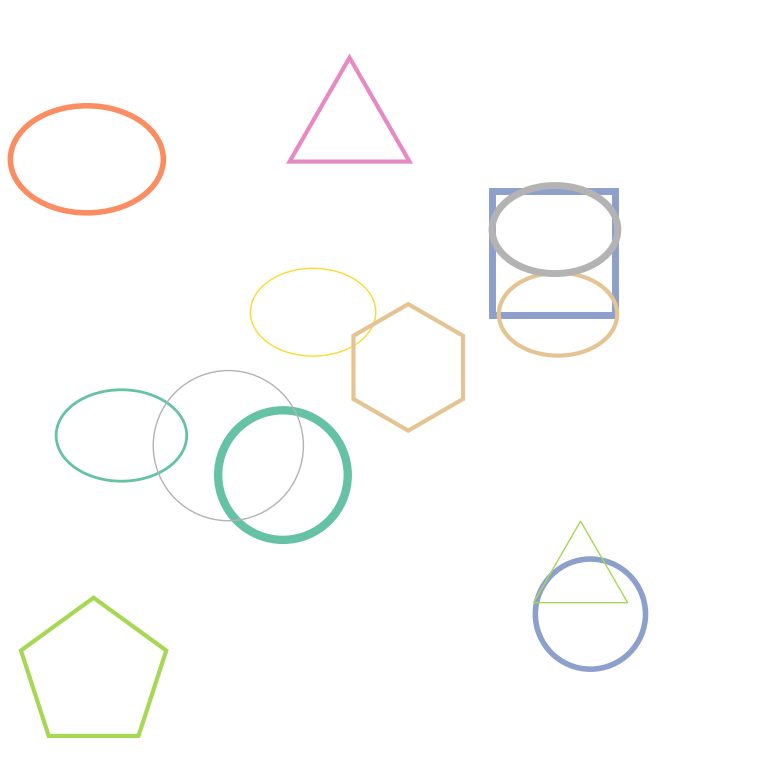[{"shape": "oval", "thickness": 1, "radius": 0.42, "center": [0.158, 0.434]}, {"shape": "circle", "thickness": 3, "radius": 0.42, "center": [0.367, 0.383]}, {"shape": "oval", "thickness": 2, "radius": 0.5, "center": [0.113, 0.793]}, {"shape": "square", "thickness": 2.5, "radius": 0.4, "center": [0.719, 0.671]}, {"shape": "circle", "thickness": 2, "radius": 0.36, "center": [0.767, 0.202]}, {"shape": "triangle", "thickness": 1.5, "radius": 0.45, "center": [0.454, 0.835]}, {"shape": "triangle", "thickness": 0.5, "radius": 0.35, "center": [0.754, 0.253]}, {"shape": "pentagon", "thickness": 1.5, "radius": 0.5, "center": [0.122, 0.125]}, {"shape": "oval", "thickness": 0.5, "radius": 0.41, "center": [0.407, 0.595]}, {"shape": "oval", "thickness": 1.5, "radius": 0.38, "center": [0.725, 0.592]}, {"shape": "hexagon", "thickness": 1.5, "radius": 0.41, "center": [0.53, 0.523]}, {"shape": "circle", "thickness": 0.5, "radius": 0.49, "center": [0.297, 0.421]}, {"shape": "oval", "thickness": 2.5, "radius": 0.41, "center": [0.721, 0.702]}]